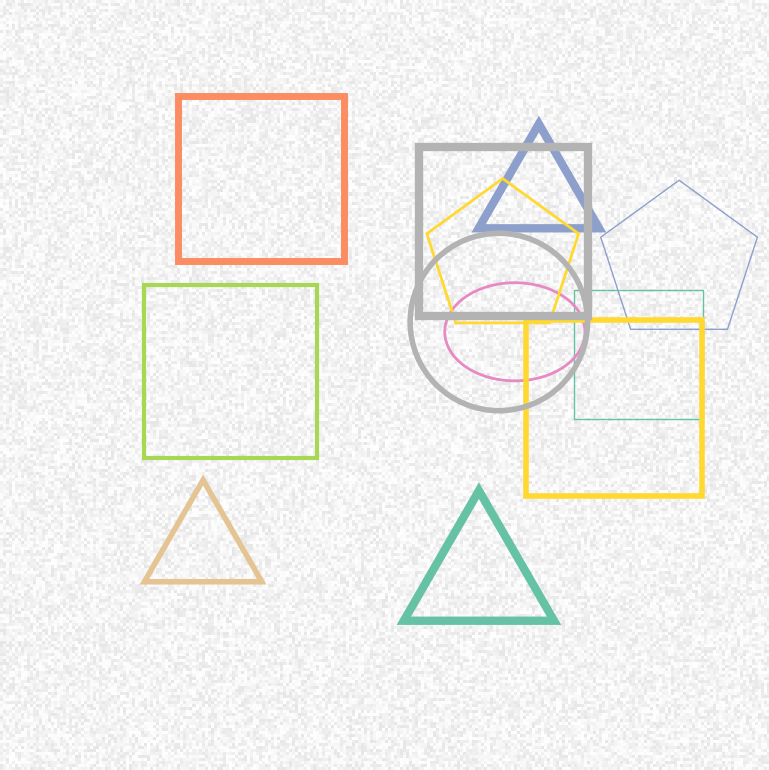[{"shape": "square", "thickness": 0.5, "radius": 0.42, "center": [0.829, 0.54]}, {"shape": "triangle", "thickness": 3, "radius": 0.56, "center": [0.622, 0.25]}, {"shape": "square", "thickness": 2.5, "radius": 0.54, "center": [0.339, 0.768]}, {"shape": "pentagon", "thickness": 0.5, "radius": 0.53, "center": [0.882, 0.659]}, {"shape": "triangle", "thickness": 3, "radius": 0.45, "center": [0.7, 0.749]}, {"shape": "oval", "thickness": 1, "radius": 0.46, "center": [0.669, 0.569]}, {"shape": "square", "thickness": 1.5, "radius": 0.56, "center": [0.3, 0.518]}, {"shape": "pentagon", "thickness": 1, "radius": 0.52, "center": [0.653, 0.665]}, {"shape": "square", "thickness": 2, "radius": 0.57, "center": [0.797, 0.471]}, {"shape": "triangle", "thickness": 2, "radius": 0.44, "center": [0.264, 0.289]}, {"shape": "square", "thickness": 3, "radius": 0.55, "center": [0.654, 0.7]}, {"shape": "circle", "thickness": 2, "radius": 0.58, "center": [0.648, 0.582]}]